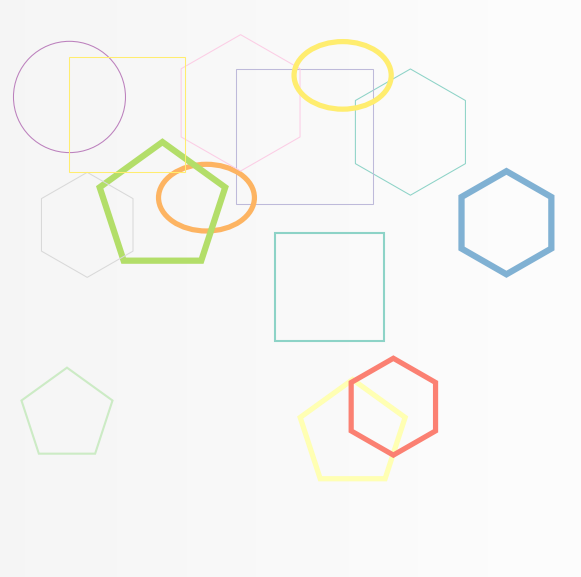[{"shape": "square", "thickness": 1, "radius": 0.47, "center": [0.567, 0.502]}, {"shape": "hexagon", "thickness": 0.5, "radius": 0.55, "center": [0.706, 0.77]}, {"shape": "pentagon", "thickness": 2.5, "radius": 0.47, "center": [0.607, 0.247]}, {"shape": "square", "thickness": 0.5, "radius": 0.59, "center": [0.524, 0.763]}, {"shape": "hexagon", "thickness": 2.5, "radius": 0.42, "center": [0.677, 0.295]}, {"shape": "hexagon", "thickness": 3, "radius": 0.45, "center": [0.871, 0.613]}, {"shape": "oval", "thickness": 2.5, "radius": 0.41, "center": [0.355, 0.657]}, {"shape": "pentagon", "thickness": 3, "radius": 0.57, "center": [0.279, 0.64]}, {"shape": "hexagon", "thickness": 0.5, "radius": 0.59, "center": [0.414, 0.821]}, {"shape": "hexagon", "thickness": 0.5, "radius": 0.45, "center": [0.15, 0.61]}, {"shape": "circle", "thickness": 0.5, "radius": 0.48, "center": [0.12, 0.831]}, {"shape": "pentagon", "thickness": 1, "radius": 0.41, "center": [0.115, 0.28]}, {"shape": "square", "thickness": 0.5, "radius": 0.5, "center": [0.218, 0.8]}, {"shape": "oval", "thickness": 2.5, "radius": 0.42, "center": [0.589, 0.869]}]